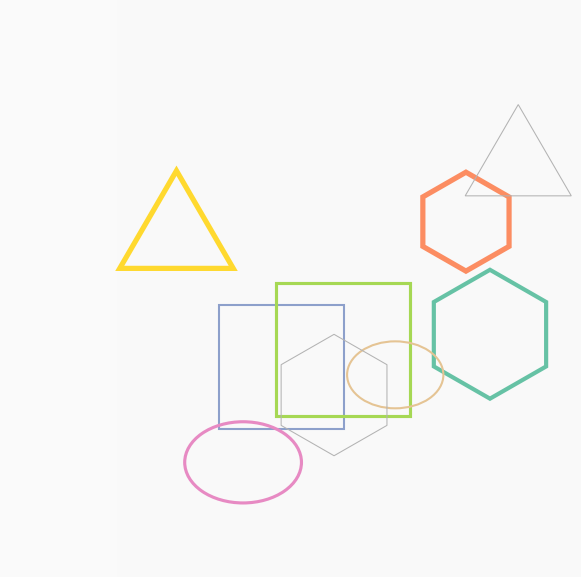[{"shape": "hexagon", "thickness": 2, "radius": 0.56, "center": [0.843, 0.42]}, {"shape": "hexagon", "thickness": 2.5, "radius": 0.43, "center": [0.802, 0.615]}, {"shape": "square", "thickness": 1, "radius": 0.54, "center": [0.484, 0.363]}, {"shape": "oval", "thickness": 1.5, "radius": 0.5, "center": [0.418, 0.199]}, {"shape": "square", "thickness": 1.5, "radius": 0.58, "center": [0.59, 0.394]}, {"shape": "triangle", "thickness": 2.5, "radius": 0.56, "center": [0.304, 0.591]}, {"shape": "oval", "thickness": 1, "radius": 0.41, "center": [0.68, 0.35]}, {"shape": "hexagon", "thickness": 0.5, "radius": 0.53, "center": [0.575, 0.315]}, {"shape": "triangle", "thickness": 0.5, "radius": 0.53, "center": [0.892, 0.713]}]